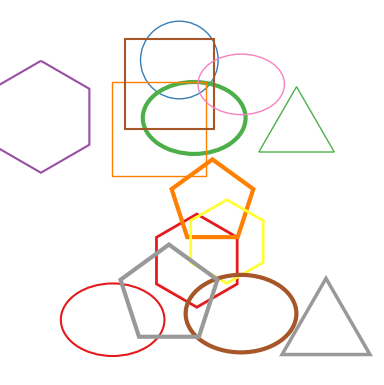[{"shape": "hexagon", "thickness": 2, "radius": 0.61, "center": [0.511, 0.323]}, {"shape": "oval", "thickness": 1.5, "radius": 0.67, "center": [0.293, 0.17]}, {"shape": "circle", "thickness": 1, "radius": 0.5, "center": [0.466, 0.844]}, {"shape": "oval", "thickness": 3, "radius": 0.67, "center": [0.504, 0.694]}, {"shape": "triangle", "thickness": 1, "radius": 0.57, "center": [0.77, 0.662]}, {"shape": "hexagon", "thickness": 1.5, "radius": 0.73, "center": [0.106, 0.697]}, {"shape": "square", "thickness": 1, "radius": 0.61, "center": [0.413, 0.665]}, {"shape": "pentagon", "thickness": 3, "radius": 0.56, "center": [0.552, 0.474]}, {"shape": "hexagon", "thickness": 2, "radius": 0.54, "center": [0.589, 0.373]}, {"shape": "square", "thickness": 1.5, "radius": 0.58, "center": [0.441, 0.782]}, {"shape": "oval", "thickness": 3, "radius": 0.72, "center": [0.626, 0.185]}, {"shape": "oval", "thickness": 1, "radius": 0.56, "center": [0.627, 0.781]}, {"shape": "pentagon", "thickness": 3, "radius": 0.66, "center": [0.439, 0.232]}, {"shape": "triangle", "thickness": 2.5, "radius": 0.66, "center": [0.847, 0.145]}]